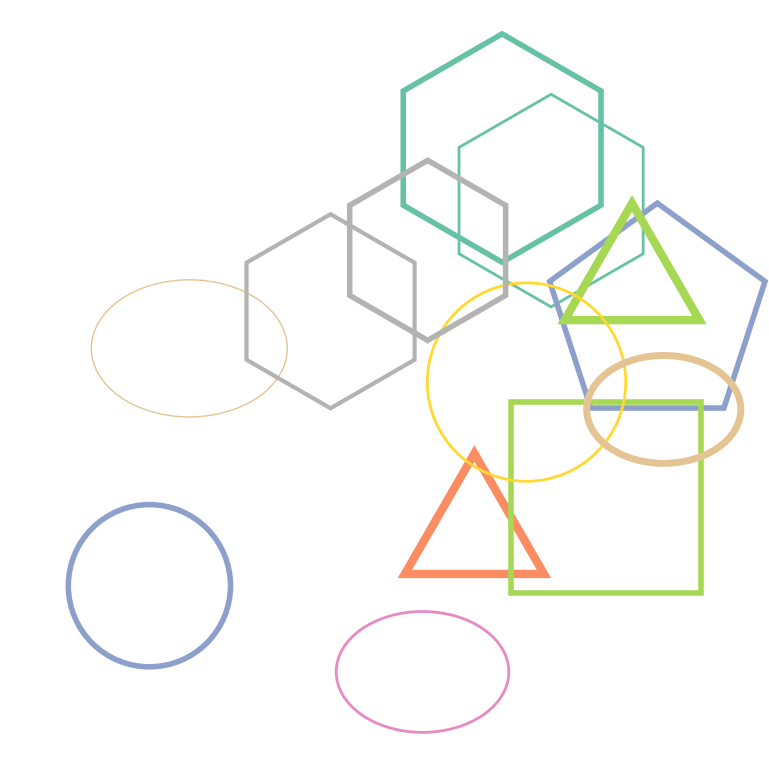[{"shape": "hexagon", "thickness": 1, "radius": 0.69, "center": [0.716, 0.739]}, {"shape": "hexagon", "thickness": 2, "radius": 0.74, "center": [0.652, 0.808]}, {"shape": "triangle", "thickness": 3, "radius": 0.52, "center": [0.616, 0.307]}, {"shape": "pentagon", "thickness": 2, "radius": 0.74, "center": [0.854, 0.589]}, {"shape": "circle", "thickness": 2, "radius": 0.53, "center": [0.194, 0.239]}, {"shape": "oval", "thickness": 1, "radius": 0.56, "center": [0.549, 0.127]}, {"shape": "square", "thickness": 2, "radius": 0.62, "center": [0.787, 0.354]}, {"shape": "triangle", "thickness": 3, "radius": 0.51, "center": [0.821, 0.635]}, {"shape": "circle", "thickness": 1, "radius": 0.64, "center": [0.684, 0.504]}, {"shape": "oval", "thickness": 0.5, "radius": 0.64, "center": [0.246, 0.548]}, {"shape": "oval", "thickness": 2.5, "radius": 0.5, "center": [0.862, 0.468]}, {"shape": "hexagon", "thickness": 1.5, "radius": 0.63, "center": [0.429, 0.596]}, {"shape": "hexagon", "thickness": 2, "radius": 0.58, "center": [0.555, 0.675]}]